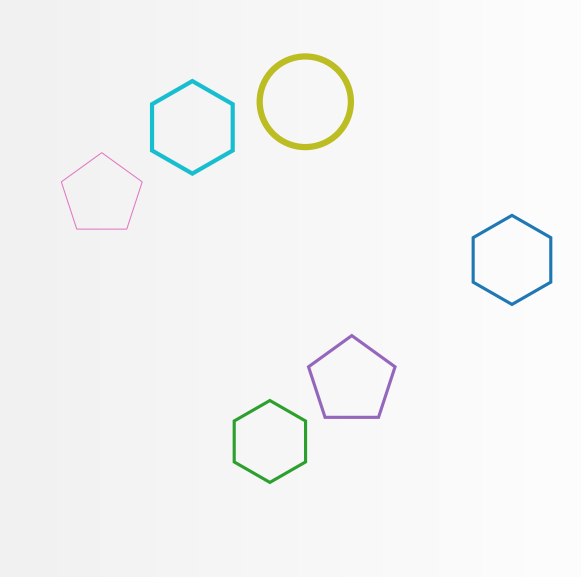[{"shape": "hexagon", "thickness": 1.5, "radius": 0.39, "center": [0.881, 0.549]}, {"shape": "hexagon", "thickness": 1.5, "radius": 0.35, "center": [0.464, 0.235]}, {"shape": "pentagon", "thickness": 1.5, "radius": 0.39, "center": [0.605, 0.34]}, {"shape": "pentagon", "thickness": 0.5, "radius": 0.37, "center": [0.175, 0.662]}, {"shape": "circle", "thickness": 3, "radius": 0.39, "center": [0.525, 0.823]}, {"shape": "hexagon", "thickness": 2, "radius": 0.4, "center": [0.331, 0.779]}]